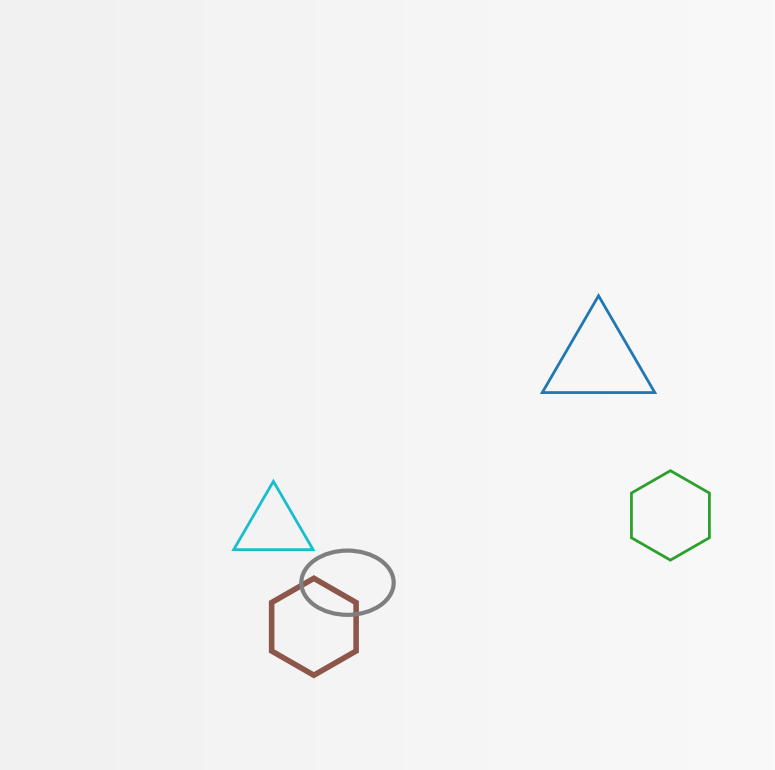[{"shape": "triangle", "thickness": 1, "radius": 0.42, "center": [0.772, 0.532]}, {"shape": "hexagon", "thickness": 1, "radius": 0.29, "center": [0.865, 0.331]}, {"shape": "hexagon", "thickness": 2, "radius": 0.31, "center": [0.405, 0.186]}, {"shape": "oval", "thickness": 1.5, "radius": 0.3, "center": [0.448, 0.243]}, {"shape": "triangle", "thickness": 1, "radius": 0.3, "center": [0.353, 0.316]}]